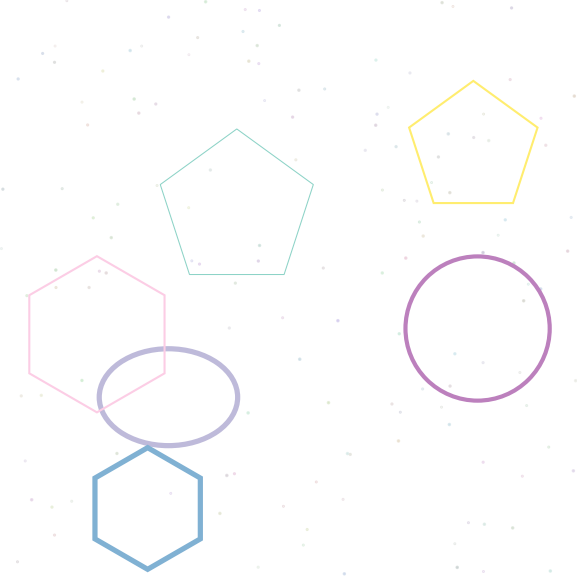[{"shape": "pentagon", "thickness": 0.5, "radius": 0.7, "center": [0.41, 0.636]}, {"shape": "oval", "thickness": 2.5, "radius": 0.6, "center": [0.292, 0.311]}, {"shape": "hexagon", "thickness": 2.5, "radius": 0.53, "center": [0.256, 0.119]}, {"shape": "hexagon", "thickness": 1, "radius": 0.68, "center": [0.168, 0.42]}, {"shape": "circle", "thickness": 2, "radius": 0.62, "center": [0.827, 0.43]}, {"shape": "pentagon", "thickness": 1, "radius": 0.58, "center": [0.82, 0.742]}]